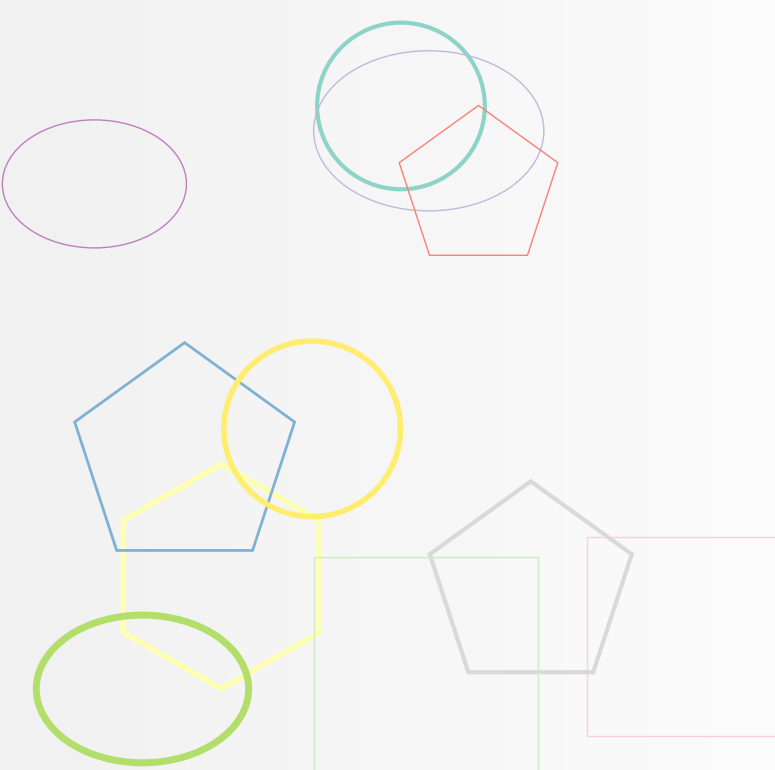[{"shape": "circle", "thickness": 1.5, "radius": 0.54, "center": [0.517, 0.862]}, {"shape": "hexagon", "thickness": 2, "radius": 0.73, "center": [0.286, 0.251]}, {"shape": "oval", "thickness": 0.5, "radius": 0.74, "center": [0.553, 0.83]}, {"shape": "pentagon", "thickness": 0.5, "radius": 0.54, "center": [0.617, 0.755]}, {"shape": "pentagon", "thickness": 1, "radius": 0.75, "center": [0.238, 0.406]}, {"shape": "oval", "thickness": 2.5, "radius": 0.69, "center": [0.184, 0.105]}, {"shape": "square", "thickness": 0.5, "radius": 0.65, "center": [0.886, 0.173]}, {"shape": "pentagon", "thickness": 1.5, "radius": 0.69, "center": [0.685, 0.238]}, {"shape": "oval", "thickness": 0.5, "radius": 0.59, "center": [0.122, 0.761]}, {"shape": "square", "thickness": 0.5, "radius": 0.73, "center": [0.55, 0.132]}, {"shape": "circle", "thickness": 2, "radius": 0.57, "center": [0.403, 0.443]}]